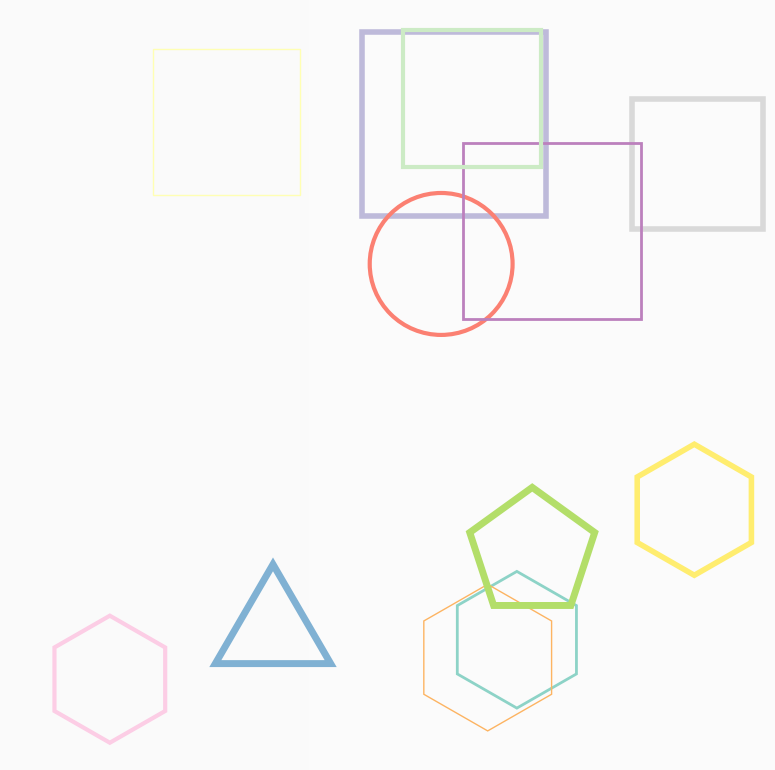[{"shape": "hexagon", "thickness": 1, "radius": 0.44, "center": [0.667, 0.169]}, {"shape": "square", "thickness": 0.5, "radius": 0.47, "center": [0.293, 0.841]}, {"shape": "square", "thickness": 2, "radius": 0.6, "center": [0.586, 0.839]}, {"shape": "circle", "thickness": 1.5, "radius": 0.46, "center": [0.569, 0.657]}, {"shape": "triangle", "thickness": 2.5, "radius": 0.43, "center": [0.352, 0.181]}, {"shape": "hexagon", "thickness": 0.5, "radius": 0.48, "center": [0.629, 0.146]}, {"shape": "pentagon", "thickness": 2.5, "radius": 0.42, "center": [0.687, 0.282]}, {"shape": "hexagon", "thickness": 1.5, "radius": 0.41, "center": [0.142, 0.118]}, {"shape": "square", "thickness": 2, "radius": 0.42, "center": [0.9, 0.787]}, {"shape": "square", "thickness": 1, "radius": 0.57, "center": [0.712, 0.7]}, {"shape": "square", "thickness": 1.5, "radius": 0.45, "center": [0.609, 0.872]}, {"shape": "hexagon", "thickness": 2, "radius": 0.43, "center": [0.896, 0.338]}]